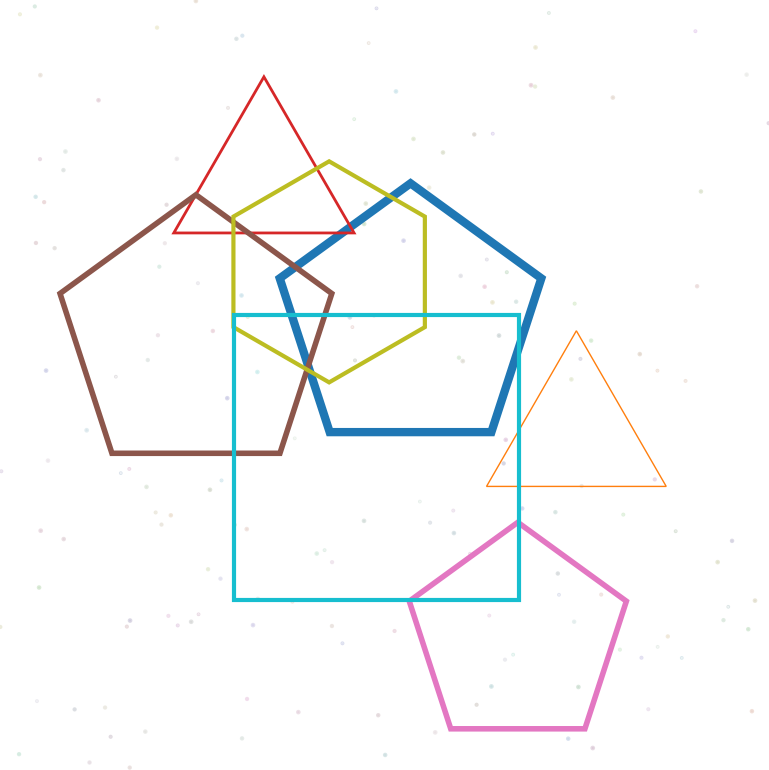[{"shape": "pentagon", "thickness": 3, "radius": 0.89, "center": [0.533, 0.583]}, {"shape": "triangle", "thickness": 0.5, "radius": 0.67, "center": [0.749, 0.436]}, {"shape": "triangle", "thickness": 1, "radius": 0.68, "center": [0.343, 0.765]}, {"shape": "pentagon", "thickness": 2, "radius": 0.93, "center": [0.254, 0.561]}, {"shape": "pentagon", "thickness": 2, "radius": 0.74, "center": [0.673, 0.173]}, {"shape": "hexagon", "thickness": 1.5, "radius": 0.72, "center": [0.427, 0.647]}, {"shape": "square", "thickness": 1.5, "radius": 0.93, "center": [0.489, 0.406]}]